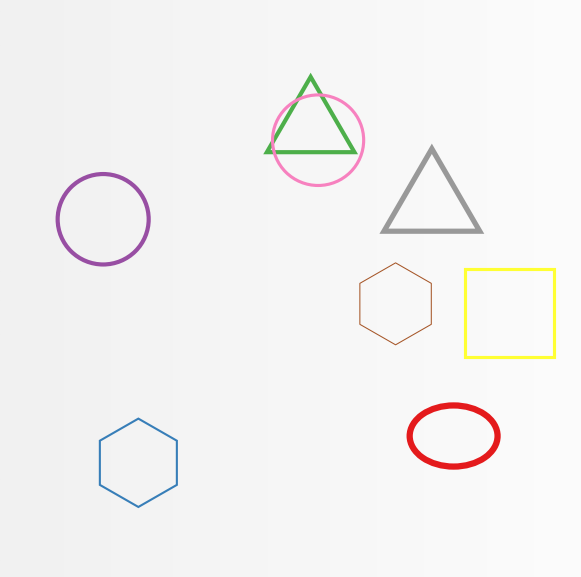[{"shape": "oval", "thickness": 3, "radius": 0.38, "center": [0.78, 0.244]}, {"shape": "hexagon", "thickness": 1, "radius": 0.38, "center": [0.238, 0.198]}, {"shape": "triangle", "thickness": 2, "radius": 0.43, "center": [0.534, 0.779]}, {"shape": "circle", "thickness": 2, "radius": 0.39, "center": [0.177, 0.619]}, {"shape": "square", "thickness": 1.5, "radius": 0.38, "center": [0.877, 0.457]}, {"shape": "hexagon", "thickness": 0.5, "radius": 0.35, "center": [0.681, 0.473]}, {"shape": "circle", "thickness": 1.5, "radius": 0.39, "center": [0.547, 0.756]}, {"shape": "triangle", "thickness": 2.5, "radius": 0.48, "center": [0.743, 0.646]}]